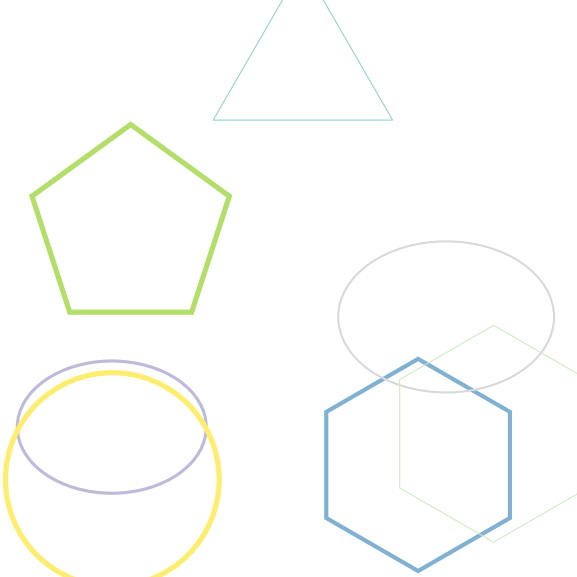[{"shape": "triangle", "thickness": 0.5, "radius": 0.9, "center": [0.525, 0.881]}, {"shape": "oval", "thickness": 1.5, "radius": 0.82, "center": [0.194, 0.26]}, {"shape": "hexagon", "thickness": 2, "radius": 0.92, "center": [0.724, 0.194]}, {"shape": "pentagon", "thickness": 2.5, "radius": 0.9, "center": [0.226, 0.604]}, {"shape": "oval", "thickness": 1, "radius": 0.93, "center": [0.773, 0.45]}, {"shape": "hexagon", "thickness": 0.5, "radius": 0.94, "center": [0.855, 0.248]}, {"shape": "circle", "thickness": 2.5, "radius": 0.93, "center": [0.195, 0.169]}]